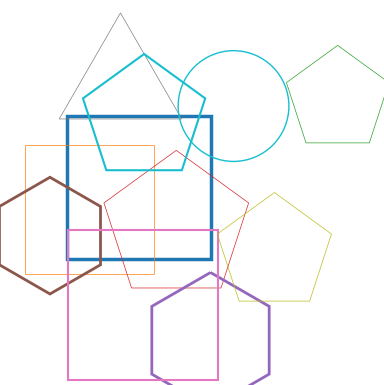[{"shape": "square", "thickness": 2.5, "radius": 0.93, "center": [0.362, 0.513]}, {"shape": "square", "thickness": 0.5, "radius": 0.84, "center": [0.233, 0.456]}, {"shape": "pentagon", "thickness": 0.5, "radius": 0.7, "center": [0.877, 0.742]}, {"shape": "pentagon", "thickness": 0.5, "radius": 0.99, "center": [0.458, 0.412]}, {"shape": "hexagon", "thickness": 2, "radius": 0.88, "center": [0.547, 0.116]}, {"shape": "hexagon", "thickness": 2, "radius": 0.76, "center": [0.13, 0.388]}, {"shape": "square", "thickness": 1.5, "radius": 0.97, "center": [0.372, 0.207]}, {"shape": "triangle", "thickness": 0.5, "radius": 0.92, "center": [0.313, 0.783]}, {"shape": "pentagon", "thickness": 0.5, "radius": 0.78, "center": [0.713, 0.344]}, {"shape": "circle", "thickness": 1, "radius": 0.72, "center": [0.607, 0.725]}, {"shape": "pentagon", "thickness": 1.5, "radius": 0.83, "center": [0.374, 0.693]}]